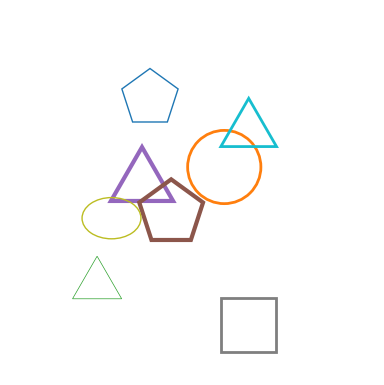[{"shape": "pentagon", "thickness": 1, "radius": 0.38, "center": [0.39, 0.745]}, {"shape": "circle", "thickness": 2, "radius": 0.48, "center": [0.582, 0.566]}, {"shape": "triangle", "thickness": 0.5, "radius": 0.37, "center": [0.252, 0.261]}, {"shape": "triangle", "thickness": 3, "radius": 0.47, "center": [0.369, 0.525]}, {"shape": "pentagon", "thickness": 3, "radius": 0.44, "center": [0.445, 0.447]}, {"shape": "square", "thickness": 2, "radius": 0.36, "center": [0.646, 0.156]}, {"shape": "oval", "thickness": 1, "radius": 0.38, "center": [0.29, 0.433]}, {"shape": "triangle", "thickness": 2, "radius": 0.42, "center": [0.646, 0.661]}]